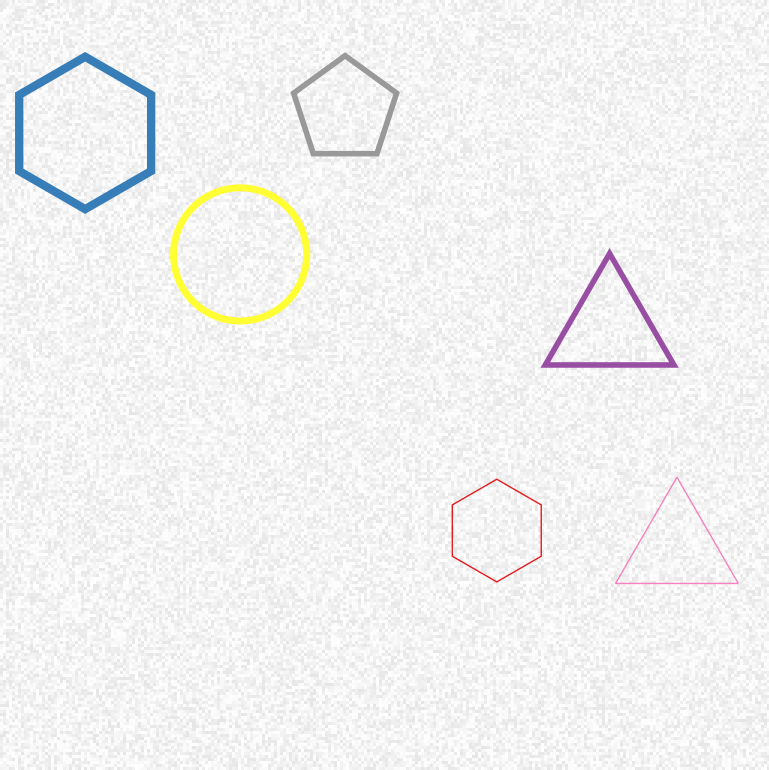[{"shape": "hexagon", "thickness": 0.5, "radius": 0.33, "center": [0.645, 0.311]}, {"shape": "hexagon", "thickness": 3, "radius": 0.49, "center": [0.111, 0.827]}, {"shape": "triangle", "thickness": 2, "radius": 0.48, "center": [0.792, 0.574]}, {"shape": "circle", "thickness": 2.5, "radius": 0.43, "center": [0.312, 0.67]}, {"shape": "triangle", "thickness": 0.5, "radius": 0.46, "center": [0.879, 0.288]}, {"shape": "pentagon", "thickness": 2, "radius": 0.35, "center": [0.448, 0.857]}]